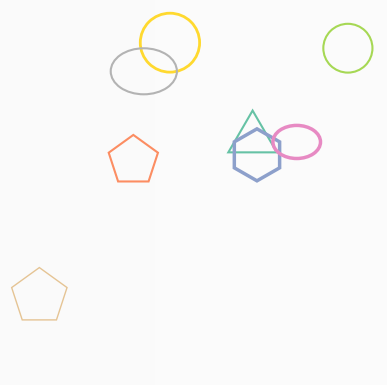[{"shape": "triangle", "thickness": 1.5, "radius": 0.36, "center": [0.652, 0.64]}, {"shape": "pentagon", "thickness": 1.5, "radius": 0.33, "center": [0.344, 0.583]}, {"shape": "hexagon", "thickness": 2.5, "radius": 0.34, "center": [0.663, 0.598]}, {"shape": "oval", "thickness": 2.5, "radius": 0.31, "center": [0.766, 0.631]}, {"shape": "circle", "thickness": 1.5, "radius": 0.32, "center": [0.898, 0.875]}, {"shape": "circle", "thickness": 2, "radius": 0.38, "center": [0.439, 0.889]}, {"shape": "pentagon", "thickness": 1, "radius": 0.38, "center": [0.102, 0.23]}, {"shape": "oval", "thickness": 1.5, "radius": 0.43, "center": [0.371, 0.815]}]